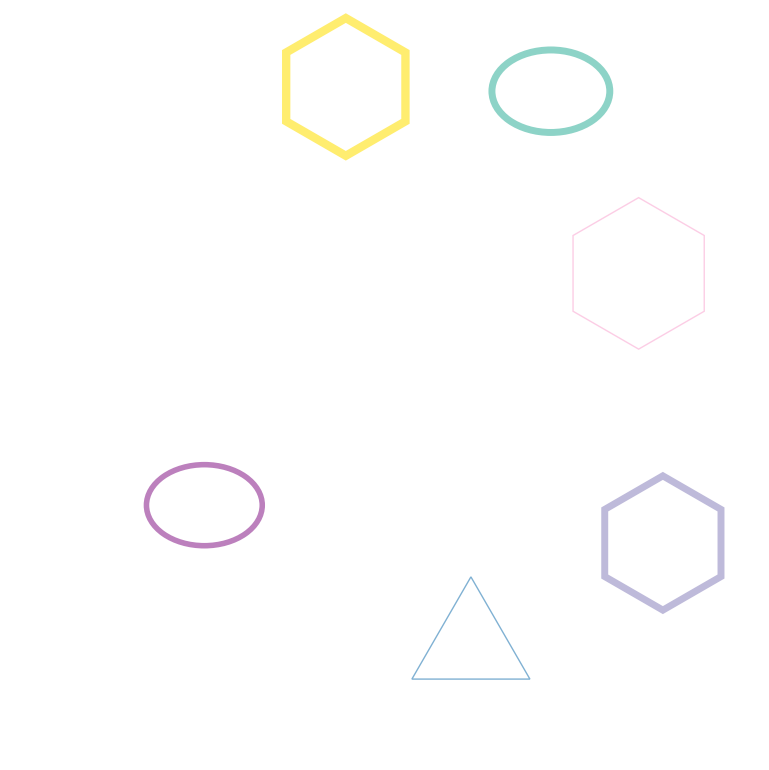[{"shape": "oval", "thickness": 2.5, "radius": 0.38, "center": [0.715, 0.882]}, {"shape": "hexagon", "thickness": 2.5, "radius": 0.44, "center": [0.861, 0.295]}, {"shape": "triangle", "thickness": 0.5, "radius": 0.44, "center": [0.612, 0.162]}, {"shape": "hexagon", "thickness": 0.5, "radius": 0.49, "center": [0.829, 0.645]}, {"shape": "oval", "thickness": 2, "radius": 0.38, "center": [0.265, 0.344]}, {"shape": "hexagon", "thickness": 3, "radius": 0.45, "center": [0.449, 0.887]}]